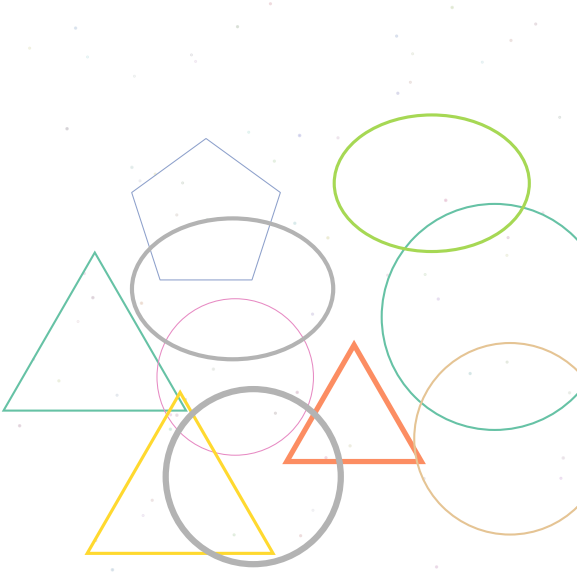[{"shape": "triangle", "thickness": 1, "radius": 0.91, "center": [0.164, 0.379]}, {"shape": "circle", "thickness": 1, "radius": 0.98, "center": [0.857, 0.45]}, {"shape": "triangle", "thickness": 2.5, "radius": 0.67, "center": [0.613, 0.267]}, {"shape": "pentagon", "thickness": 0.5, "radius": 0.68, "center": [0.357, 0.624]}, {"shape": "circle", "thickness": 0.5, "radius": 0.68, "center": [0.407, 0.346]}, {"shape": "oval", "thickness": 1.5, "radius": 0.84, "center": [0.748, 0.682]}, {"shape": "triangle", "thickness": 1.5, "radius": 0.93, "center": [0.312, 0.134]}, {"shape": "circle", "thickness": 1, "radius": 0.83, "center": [0.883, 0.239]}, {"shape": "oval", "thickness": 2, "radius": 0.87, "center": [0.403, 0.499]}, {"shape": "circle", "thickness": 3, "radius": 0.76, "center": [0.439, 0.174]}]